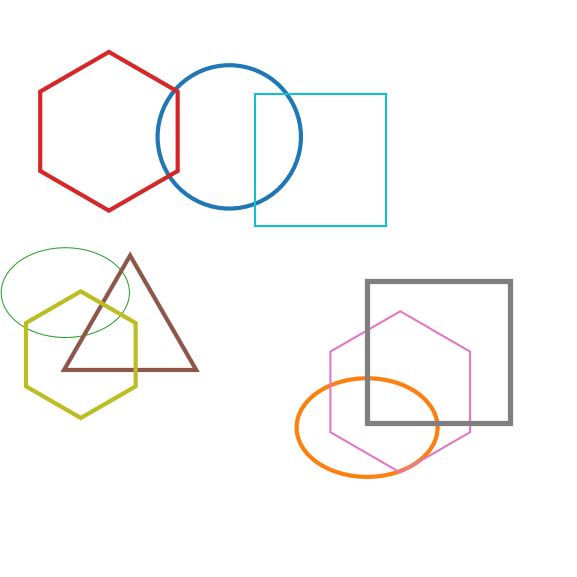[{"shape": "circle", "thickness": 2, "radius": 0.62, "center": [0.397, 0.762]}, {"shape": "oval", "thickness": 2, "radius": 0.61, "center": [0.636, 0.259]}, {"shape": "oval", "thickness": 0.5, "radius": 0.56, "center": [0.113, 0.492]}, {"shape": "hexagon", "thickness": 2, "radius": 0.69, "center": [0.189, 0.772]}, {"shape": "triangle", "thickness": 2, "radius": 0.66, "center": [0.225, 0.425]}, {"shape": "hexagon", "thickness": 1, "radius": 0.7, "center": [0.693, 0.321]}, {"shape": "square", "thickness": 2.5, "radius": 0.62, "center": [0.759, 0.389]}, {"shape": "hexagon", "thickness": 2, "radius": 0.55, "center": [0.14, 0.385]}, {"shape": "square", "thickness": 1, "radius": 0.57, "center": [0.555, 0.722]}]